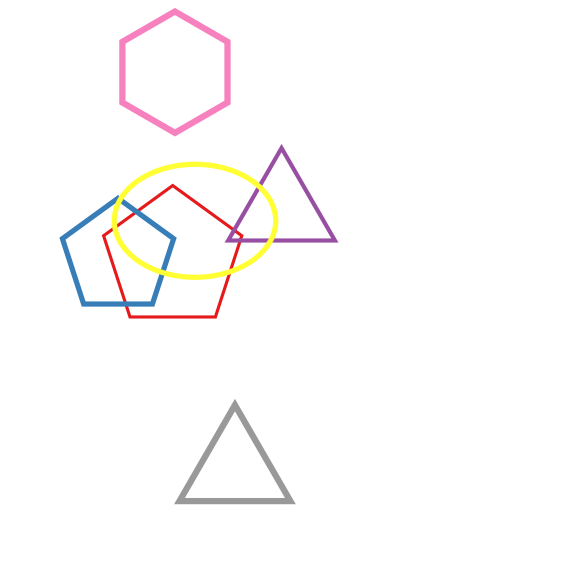[{"shape": "pentagon", "thickness": 1.5, "radius": 0.63, "center": [0.299, 0.552]}, {"shape": "pentagon", "thickness": 2.5, "radius": 0.51, "center": [0.204, 0.555]}, {"shape": "triangle", "thickness": 2, "radius": 0.53, "center": [0.488, 0.636]}, {"shape": "oval", "thickness": 2.5, "radius": 0.7, "center": [0.338, 0.617]}, {"shape": "hexagon", "thickness": 3, "radius": 0.53, "center": [0.303, 0.874]}, {"shape": "triangle", "thickness": 3, "radius": 0.55, "center": [0.407, 0.187]}]